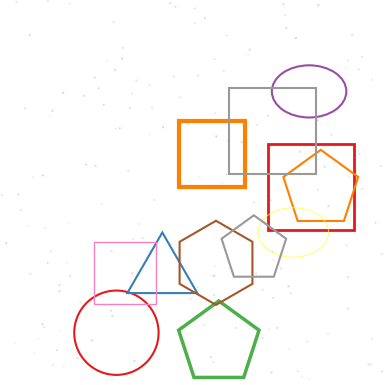[{"shape": "circle", "thickness": 1.5, "radius": 0.55, "center": [0.302, 0.136]}, {"shape": "square", "thickness": 2, "radius": 0.56, "center": [0.807, 0.514]}, {"shape": "triangle", "thickness": 1.5, "radius": 0.52, "center": [0.422, 0.291]}, {"shape": "pentagon", "thickness": 2.5, "radius": 0.55, "center": [0.568, 0.108]}, {"shape": "oval", "thickness": 1.5, "radius": 0.48, "center": [0.803, 0.763]}, {"shape": "pentagon", "thickness": 1.5, "radius": 0.51, "center": [0.833, 0.509]}, {"shape": "square", "thickness": 3, "radius": 0.43, "center": [0.551, 0.601]}, {"shape": "oval", "thickness": 0.5, "radius": 0.46, "center": [0.762, 0.396]}, {"shape": "hexagon", "thickness": 1.5, "radius": 0.55, "center": [0.561, 0.317]}, {"shape": "square", "thickness": 1, "radius": 0.4, "center": [0.324, 0.292]}, {"shape": "square", "thickness": 1.5, "radius": 0.56, "center": [0.708, 0.66]}, {"shape": "pentagon", "thickness": 1.5, "radius": 0.44, "center": [0.659, 0.353]}]